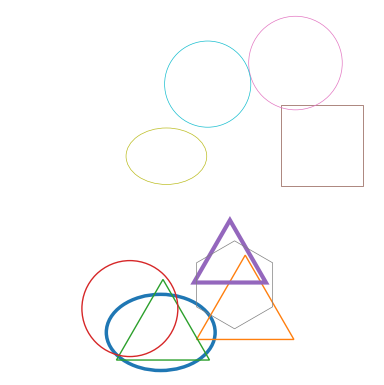[{"shape": "oval", "thickness": 2.5, "radius": 0.71, "center": [0.417, 0.137]}, {"shape": "triangle", "thickness": 1, "radius": 0.73, "center": [0.637, 0.191]}, {"shape": "triangle", "thickness": 1, "radius": 0.7, "center": [0.423, 0.135]}, {"shape": "circle", "thickness": 1, "radius": 0.62, "center": [0.337, 0.198]}, {"shape": "triangle", "thickness": 3, "radius": 0.54, "center": [0.597, 0.32]}, {"shape": "square", "thickness": 0.5, "radius": 0.53, "center": [0.836, 0.622]}, {"shape": "circle", "thickness": 0.5, "radius": 0.61, "center": [0.767, 0.836]}, {"shape": "hexagon", "thickness": 0.5, "radius": 0.57, "center": [0.609, 0.26]}, {"shape": "oval", "thickness": 0.5, "radius": 0.52, "center": [0.432, 0.594]}, {"shape": "circle", "thickness": 0.5, "radius": 0.56, "center": [0.539, 0.781]}]